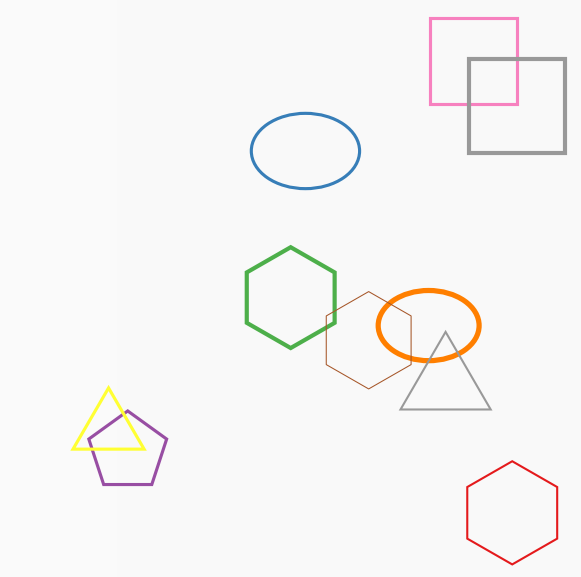[{"shape": "hexagon", "thickness": 1, "radius": 0.45, "center": [0.881, 0.111]}, {"shape": "oval", "thickness": 1.5, "radius": 0.47, "center": [0.526, 0.738]}, {"shape": "hexagon", "thickness": 2, "radius": 0.44, "center": [0.5, 0.484]}, {"shape": "pentagon", "thickness": 1.5, "radius": 0.35, "center": [0.22, 0.217]}, {"shape": "oval", "thickness": 2.5, "radius": 0.43, "center": [0.737, 0.435]}, {"shape": "triangle", "thickness": 1.5, "radius": 0.35, "center": [0.187, 0.257]}, {"shape": "hexagon", "thickness": 0.5, "radius": 0.42, "center": [0.634, 0.41]}, {"shape": "square", "thickness": 1.5, "radius": 0.37, "center": [0.815, 0.893]}, {"shape": "square", "thickness": 2, "radius": 0.41, "center": [0.889, 0.815]}, {"shape": "triangle", "thickness": 1, "radius": 0.45, "center": [0.767, 0.335]}]